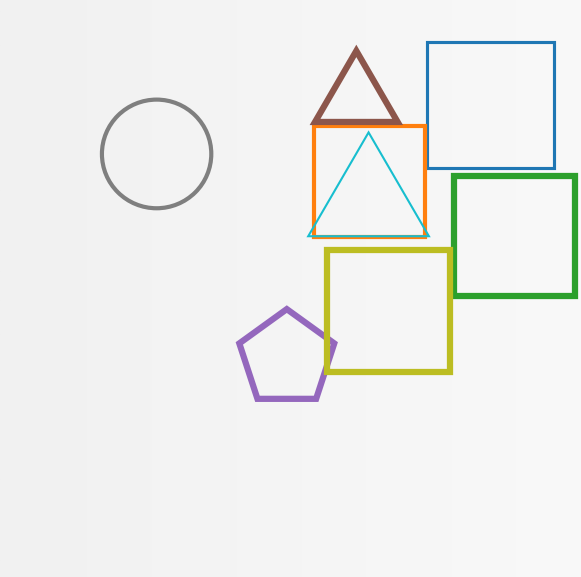[{"shape": "square", "thickness": 1.5, "radius": 0.54, "center": [0.844, 0.817]}, {"shape": "square", "thickness": 2, "radius": 0.48, "center": [0.636, 0.685]}, {"shape": "square", "thickness": 3, "radius": 0.52, "center": [0.885, 0.59]}, {"shape": "pentagon", "thickness": 3, "radius": 0.43, "center": [0.493, 0.378]}, {"shape": "triangle", "thickness": 3, "radius": 0.41, "center": [0.613, 0.829]}, {"shape": "circle", "thickness": 2, "radius": 0.47, "center": [0.269, 0.733]}, {"shape": "square", "thickness": 3, "radius": 0.53, "center": [0.668, 0.461]}, {"shape": "triangle", "thickness": 1, "radius": 0.6, "center": [0.634, 0.65]}]